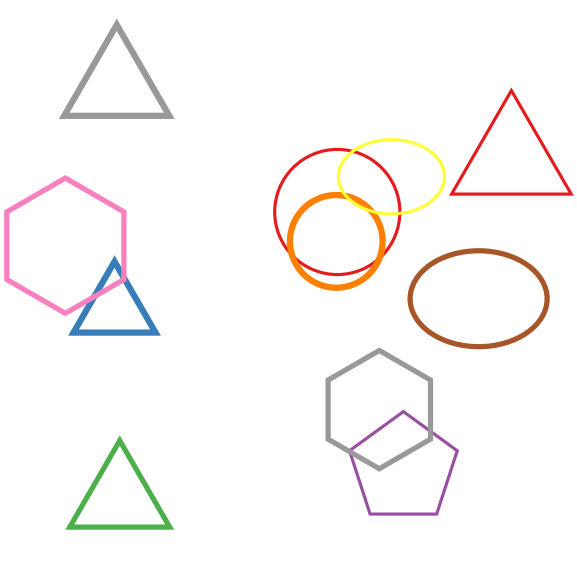[{"shape": "triangle", "thickness": 1.5, "radius": 0.6, "center": [0.886, 0.723]}, {"shape": "circle", "thickness": 1.5, "radius": 0.54, "center": [0.584, 0.632]}, {"shape": "triangle", "thickness": 3, "radius": 0.41, "center": [0.198, 0.464]}, {"shape": "triangle", "thickness": 2.5, "radius": 0.5, "center": [0.207, 0.136]}, {"shape": "pentagon", "thickness": 1.5, "radius": 0.49, "center": [0.698, 0.188]}, {"shape": "circle", "thickness": 3, "radius": 0.4, "center": [0.582, 0.581]}, {"shape": "oval", "thickness": 1.5, "radius": 0.46, "center": [0.678, 0.693]}, {"shape": "oval", "thickness": 2.5, "radius": 0.59, "center": [0.829, 0.482]}, {"shape": "hexagon", "thickness": 2.5, "radius": 0.59, "center": [0.113, 0.574]}, {"shape": "triangle", "thickness": 3, "radius": 0.53, "center": [0.202, 0.851]}, {"shape": "hexagon", "thickness": 2.5, "radius": 0.51, "center": [0.657, 0.29]}]